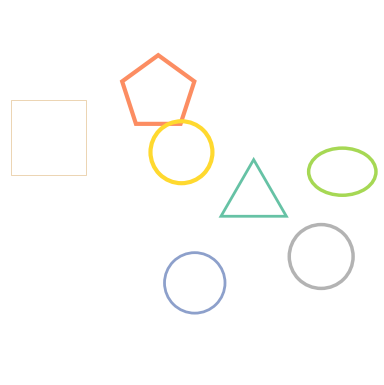[{"shape": "triangle", "thickness": 2, "radius": 0.49, "center": [0.659, 0.487]}, {"shape": "pentagon", "thickness": 3, "radius": 0.49, "center": [0.411, 0.758]}, {"shape": "circle", "thickness": 2, "radius": 0.39, "center": [0.506, 0.265]}, {"shape": "oval", "thickness": 2.5, "radius": 0.44, "center": [0.889, 0.554]}, {"shape": "circle", "thickness": 3, "radius": 0.4, "center": [0.471, 0.605]}, {"shape": "square", "thickness": 0.5, "radius": 0.49, "center": [0.126, 0.643]}, {"shape": "circle", "thickness": 2.5, "radius": 0.41, "center": [0.834, 0.334]}]